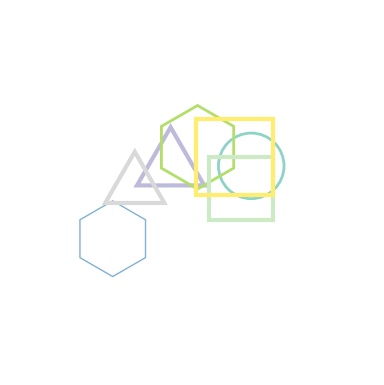[{"shape": "circle", "thickness": 2, "radius": 0.43, "center": [0.653, 0.569]}, {"shape": "triangle", "thickness": 3, "radius": 0.5, "center": [0.443, 0.569]}, {"shape": "hexagon", "thickness": 1, "radius": 0.49, "center": [0.293, 0.38]}, {"shape": "hexagon", "thickness": 2, "radius": 0.54, "center": [0.513, 0.618]}, {"shape": "triangle", "thickness": 3, "radius": 0.44, "center": [0.35, 0.517]}, {"shape": "square", "thickness": 3, "radius": 0.41, "center": [0.626, 0.51]}, {"shape": "square", "thickness": 3, "radius": 0.5, "center": [0.609, 0.593]}]